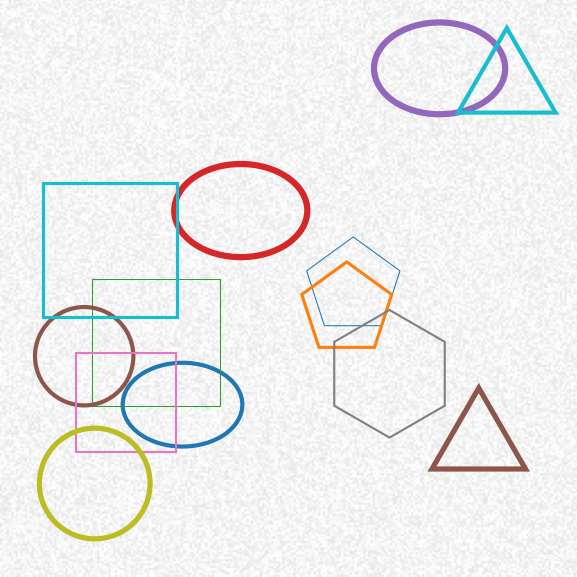[{"shape": "pentagon", "thickness": 0.5, "radius": 0.42, "center": [0.612, 0.504]}, {"shape": "oval", "thickness": 2, "radius": 0.52, "center": [0.316, 0.298]}, {"shape": "pentagon", "thickness": 1.5, "radius": 0.41, "center": [0.6, 0.464]}, {"shape": "square", "thickness": 0.5, "radius": 0.55, "center": [0.27, 0.406]}, {"shape": "oval", "thickness": 3, "radius": 0.58, "center": [0.417, 0.635]}, {"shape": "oval", "thickness": 3, "radius": 0.57, "center": [0.761, 0.881]}, {"shape": "triangle", "thickness": 2.5, "radius": 0.47, "center": [0.829, 0.234]}, {"shape": "circle", "thickness": 2, "radius": 0.43, "center": [0.146, 0.382]}, {"shape": "square", "thickness": 1, "radius": 0.43, "center": [0.218, 0.303]}, {"shape": "hexagon", "thickness": 1, "radius": 0.55, "center": [0.674, 0.352]}, {"shape": "circle", "thickness": 2.5, "radius": 0.48, "center": [0.164, 0.162]}, {"shape": "square", "thickness": 1.5, "radius": 0.58, "center": [0.19, 0.566]}, {"shape": "triangle", "thickness": 2, "radius": 0.49, "center": [0.878, 0.853]}]